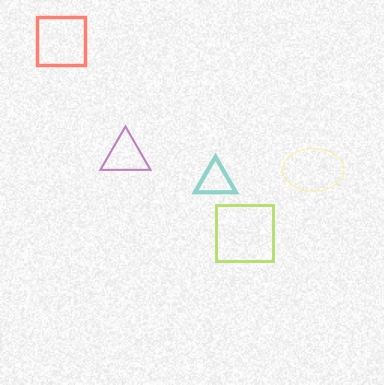[{"shape": "triangle", "thickness": 3, "radius": 0.31, "center": [0.56, 0.531]}, {"shape": "square", "thickness": 2.5, "radius": 0.31, "center": [0.158, 0.893]}, {"shape": "square", "thickness": 2, "radius": 0.37, "center": [0.634, 0.395]}, {"shape": "triangle", "thickness": 1.5, "radius": 0.38, "center": [0.326, 0.596]}, {"shape": "oval", "thickness": 0.5, "radius": 0.4, "center": [0.814, 0.559]}]